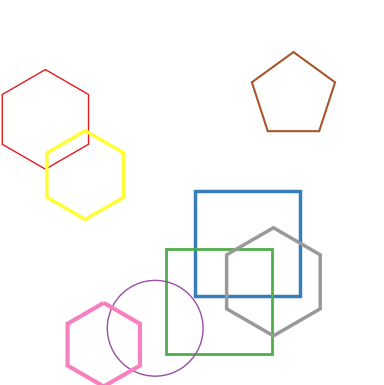[{"shape": "hexagon", "thickness": 1, "radius": 0.65, "center": [0.118, 0.69]}, {"shape": "square", "thickness": 2.5, "radius": 0.68, "center": [0.643, 0.368]}, {"shape": "square", "thickness": 2, "radius": 0.68, "center": [0.569, 0.218]}, {"shape": "circle", "thickness": 1, "radius": 0.62, "center": [0.403, 0.147]}, {"shape": "hexagon", "thickness": 2.5, "radius": 0.58, "center": [0.222, 0.545]}, {"shape": "pentagon", "thickness": 1.5, "radius": 0.57, "center": [0.762, 0.751]}, {"shape": "hexagon", "thickness": 3, "radius": 0.54, "center": [0.27, 0.105]}, {"shape": "hexagon", "thickness": 2.5, "radius": 0.7, "center": [0.71, 0.268]}]